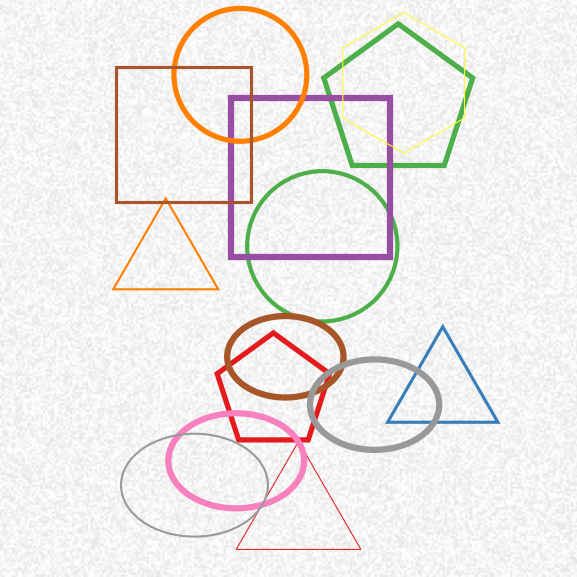[{"shape": "pentagon", "thickness": 2.5, "radius": 0.51, "center": [0.473, 0.32]}, {"shape": "triangle", "thickness": 0.5, "radius": 0.62, "center": [0.517, 0.11]}, {"shape": "triangle", "thickness": 1.5, "radius": 0.55, "center": [0.767, 0.323]}, {"shape": "pentagon", "thickness": 2.5, "radius": 0.68, "center": [0.69, 0.822]}, {"shape": "circle", "thickness": 2, "radius": 0.65, "center": [0.558, 0.573]}, {"shape": "square", "thickness": 3, "radius": 0.69, "center": [0.538, 0.692]}, {"shape": "circle", "thickness": 2.5, "radius": 0.58, "center": [0.416, 0.87]}, {"shape": "triangle", "thickness": 1, "radius": 0.53, "center": [0.287, 0.551]}, {"shape": "hexagon", "thickness": 0.5, "radius": 0.61, "center": [0.699, 0.856]}, {"shape": "oval", "thickness": 3, "radius": 0.5, "center": [0.494, 0.381]}, {"shape": "square", "thickness": 1.5, "radius": 0.58, "center": [0.317, 0.767]}, {"shape": "oval", "thickness": 3, "radius": 0.59, "center": [0.409, 0.201]}, {"shape": "oval", "thickness": 1, "radius": 0.64, "center": [0.337, 0.159]}, {"shape": "oval", "thickness": 3, "radius": 0.56, "center": [0.649, 0.298]}]